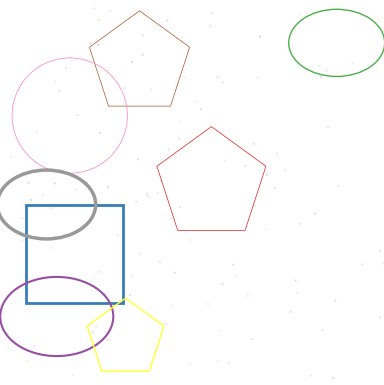[{"shape": "pentagon", "thickness": 0.5, "radius": 0.74, "center": [0.549, 0.522]}, {"shape": "square", "thickness": 2, "radius": 0.63, "center": [0.193, 0.34]}, {"shape": "oval", "thickness": 1, "radius": 0.62, "center": [0.875, 0.889]}, {"shape": "oval", "thickness": 1.5, "radius": 0.73, "center": [0.147, 0.178]}, {"shape": "pentagon", "thickness": 1, "radius": 0.52, "center": [0.326, 0.121]}, {"shape": "pentagon", "thickness": 0.5, "radius": 0.68, "center": [0.362, 0.835]}, {"shape": "circle", "thickness": 0.5, "radius": 0.75, "center": [0.181, 0.7]}, {"shape": "oval", "thickness": 2.5, "radius": 0.64, "center": [0.121, 0.469]}]